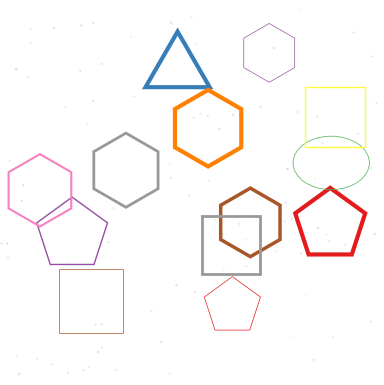[{"shape": "pentagon", "thickness": 0.5, "radius": 0.38, "center": [0.604, 0.205]}, {"shape": "pentagon", "thickness": 3, "radius": 0.48, "center": [0.858, 0.416]}, {"shape": "triangle", "thickness": 3, "radius": 0.48, "center": [0.461, 0.822]}, {"shape": "oval", "thickness": 0.5, "radius": 0.5, "center": [0.86, 0.577]}, {"shape": "hexagon", "thickness": 0.5, "radius": 0.38, "center": [0.699, 0.863]}, {"shape": "pentagon", "thickness": 1, "radius": 0.48, "center": [0.187, 0.391]}, {"shape": "hexagon", "thickness": 3, "radius": 0.5, "center": [0.541, 0.667]}, {"shape": "square", "thickness": 1, "radius": 0.39, "center": [0.869, 0.696]}, {"shape": "hexagon", "thickness": 2.5, "radius": 0.44, "center": [0.65, 0.422]}, {"shape": "square", "thickness": 0.5, "radius": 0.42, "center": [0.237, 0.218]}, {"shape": "hexagon", "thickness": 1.5, "radius": 0.47, "center": [0.104, 0.506]}, {"shape": "hexagon", "thickness": 2, "radius": 0.48, "center": [0.327, 0.558]}, {"shape": "square", "thickness": 2, "radius": 0.38, "center": [0.6, 0.364]}]